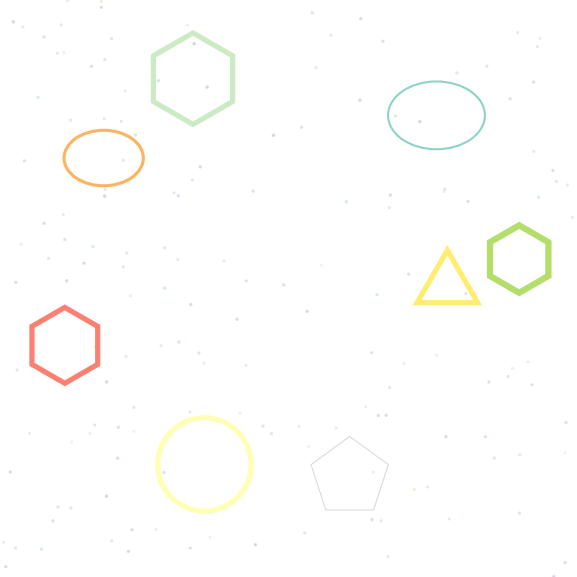[{"shape": "oval", "thickness": 1, "radius": 0.42, "center": [0.756, 0.799]}, {"shape": "circle", "thickness": 2.5, "radius": 0.4, "center": [0.354, 0.195]}, {"shape": "hexagon", "thickness": 2.5, "radius": 0.33, "center": [0.112, 0.401]}, {"shape": "oval", "thickness": 1.5, "radius": 0.34, "center": [0.18, 0.725]}, {"shape": "hexagon", "thickness": 3, "radius": 0.29, "center": [0.899, 0.551]}, {"shape": "pentagon", "thickness": 0.5, "radius": 0.35, "center": [0.606, 0.173]}, {"shape": "hexagon", "thickness": 2.5, "radius": 0.4, "center": [0.334, 0.863]}, {"shape": "triangle", "thickness": 2.5, "radius": 0.3, "center": [0.775, 0.505]}]